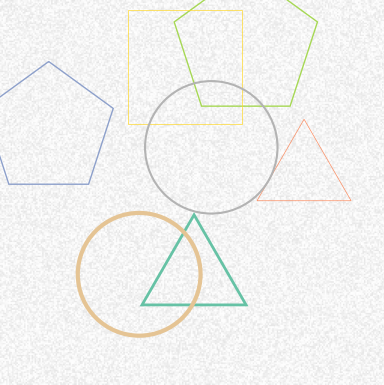[{"shape": "triangle", "thickness": 2, "radius": 0.78, "center": [0.504, 0.286]}, {"shape": "triangle", "thickness": 0.5, "radius": 0.71, "center": [0.79, 0.549]}, {"shape": "pentagon", "thickness": 1, "radius": 0.88, "center": [0.127, 0.664]}, {"shape": "pentagon", "thickness": 1, "radius": 0.98, "center": [0.638, 0.883]}, {"shape": "square", "thickness": 0.5, "radius": 0.74, "center": [0.48, 0.826]}, {"shape": "circle", "thickness": 3, "radius": 0.8, "center": [0.361, 0.288]}, {"shape": "circle", "thickness": 1.5, "radius": 0.86, "center": [0.549, 0.617]}]